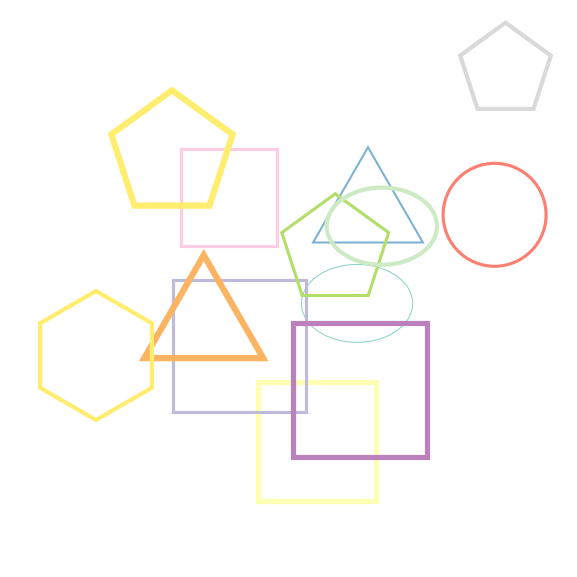[{"shape": "oval", "thickness": 0.5, "radius": 0.48, "center": [0.618, 0.474]}, {"shape": "square", "thickness": 2.5, "radius": 0.51, "center": [0.549, 0.235]}, {"shape": "square", "thickness": 1.5, "radius": 0.57, "center": [0.415, 0.4]}, {"shape": "circle", "thickness": 1.5, "radius": 0.45, "center": [0.856, 0.627]}, {"shape": "triangle", "thickness": 1, "radius": 0.55, "center": [0.637, 0.634]}, {"shape": "triangle", "thickness": 3, "radius": 0.59, "center": [0.353, 0.438]}, {"shape": "pentagon", "thickness": 1.5, "radius": 0.49, "center": [0.58, 0.566]}, {"shape": "square", "thickness": 1.5, "radius": 0.42, "center": [0.397, 0.657]}, {"shape": "pentagon", "thickness": 2, "radius": 0.41, "center": [0.875, 0.877]}, {"shape": "square", "thickness": 2.5, "radius": 0.58, "center": [0.623, 0.325]}, {"shape": "oval", "thickness": 2, "radius": 0.48, "center": [0.661, 0.608]}, {"shape": "hexagon", "thickness": 2, "radius": 0.56, "center": [0.166, 0.384]}, {"shape": "pentagon", "thickness": 3, "radius": 0.55, "center": [0.298, 0.732]}]